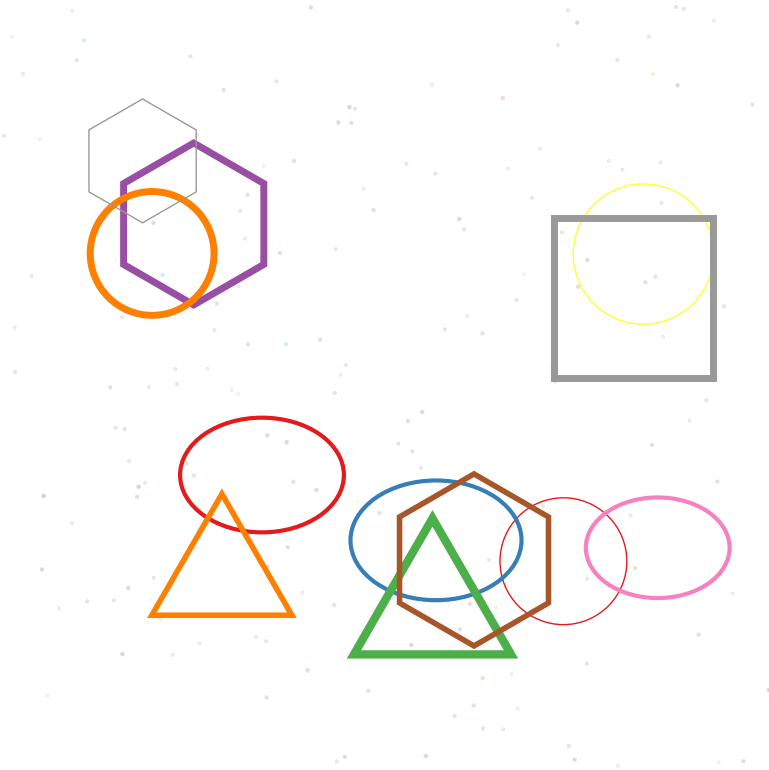[{"shape": "circle", "thickness": 0.5, "radius": 0.41, "center": [0.732, 0.271]}, {"shape": "oval", "thickness": 1.5, "radius": 0.53, "center": [0.34, 0.383]}, {"shape": "oval", "thickness": 1.5, "radius": 0.56, "center": [0.566, 0.298]}, {"shape": "triangle", "thickness": 3, "radius": 0.59, "center": [0.562, 0.209]}, {"shape": "hexagon", "thickness": 2.5, "radius": 0.53, "center": [0.252, 0.709]}, {"shape": "triangle", "thickness": 2, "radius": 0.53, "center": [0.288, 0.253]}, {"shape": "circle", "thickness": 2.5, "radius": 0.4, "center": [0.198, 0.671]}, {"shape": "circle", "thickness": 0.5, "radius": 0.46, "center": [0.836, 0.67]}, {"shape": "hexagon", "thickness": 2, "radius": 0.56, "center": [0.616, 0.273]}, {"shape": "oval", "thickness": 1.5, "radius": 0.47, "center": [0.854, 0.289]}, {"shape": "square", "thickness": 2.5, "radius": 0.52, "center": [0.823, 0.613]}, {"shape": "hexagon", "thickness": 0.5, "radius": 0.4, "center": [0.185, 0.791]}]